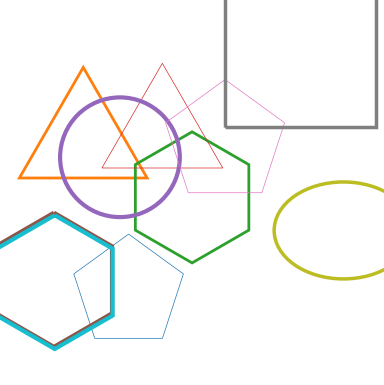[{"shape": "pentagon", "thickness": 0.5, "radius": 0.75, "center": [0.334, 0.242]}, {"shape": "triangle", "thickness": 2, "radius": 0.96, "center": [0.216, 0.633]}, {"shape": "hexagon", "thickness": 2, "radius": 0.85, "center": [0.499, 0.487]}, {"shape": "triangle", "thickness": 0.5, "radius": 0.91, "center": [0.422, 0.654]}, {"shape": "circle", "thickness": 3, "radius": 0.78, "center": [0.312, 0.592]}, {"shape": "hexagon", "thickness": 3, "radius": 0.87, "center": [0.14, 0.273]}, {"shape": "pentagon", "thickness": 0.5, "radius": 0.81, "center": [0.585, 0.631]}, {"shape": "square", "thickness": 2.5, "radius": 0.98, "center": [0.78, 0.866]}, {"shape": "oval", "thickness": 2.5, "radius": 0.9, "center": [0.892, 0.401]}, {"shape": "hexagon", "thickness": 3, "radius": 0.87, "center": [0.142, 0.267]}]